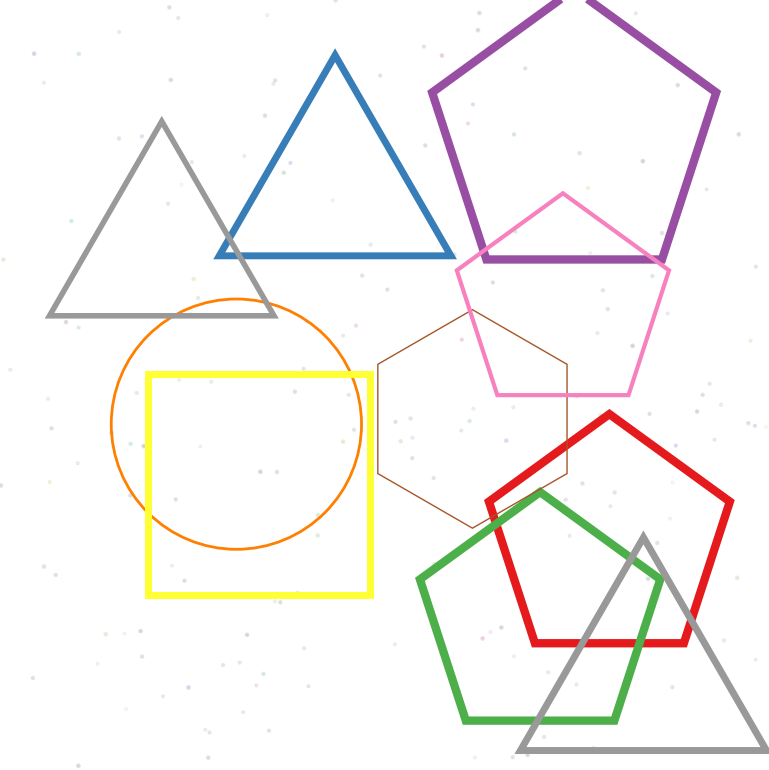[{"shape": "pentagon", "thickness": 3, "radius": 0.82, "center": [0.791, 0.298]}, {"shape": "triangle", "thickness": 2.5, "radius": 0.87, "center": [0.435, 0.755]}, {"shape": "pentagon", "thickness": 3, "radius": 0.82, "center": [0.701, 0.197]}, {"shape": "pentagon", "thickness": 3, "radius": 0.97, "center": [0.746, 0.82]}, {"shape": "circle", "thickness": 1, "radius": 0.81, "center": [0.307, 0.449]}, {"shape": "square", "thickness": 2.5, "radius": 0.72, "center": [0.336, 0.371]}, {"shape": "hexagon", "thickness": 0.5, "radius": 0.71, "center": [0.614, 0.456]}, {"shape": "pentagon", "thickness": 1.5, "radius": 0.72, "center": [0.731, 0.604]}, {"shape": "triangle", "thickness": 2.5, "radius": 0.92, "center": [0.836, 0.118]}, {"shape": "triangle", "thickness": 2, "radius": 0.84, "center": [0.21, 0.674]}]